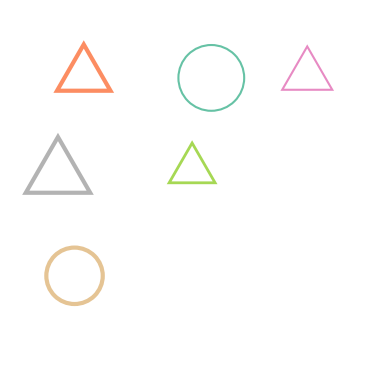[{"shape": "circle", "thickness": 1.5, "radius": 0.43, "center": [0.549, 0.798]}, {"shape": "triangle", "thickness": 3, "radius": 0.4, "center": [0.218, 0.804]}, {"shape": "triangle", "thickness": 1.5, "radius": 0.38, "center": [0.798, 0.804]}, {"shape": "triangle", "thickness": 2, "radius": 0.34, "center": [0.499, 0.56]}, {"shape": "circle", "thickness": 3, "radius": 0.37, "center": [0.194, 0.284]}, {"shape": "triangle", "thickness": 3, "radius": 0.48, "center": [0.151, 0.548]}]